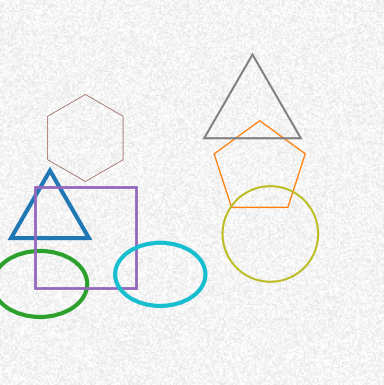[{"shape": "triangle", "thickness": 3, "radius": 0.58, "center": [0.13, 0.44]}, {"shape": "pentagon", "thickness": 1, "radius": 0.62, "center": [0.675, 0.562]}, {"shape": "oval", "thickness": 3, "radius": 0.61, "center": [0.104, 0.262]}, {"shape": "square", "thickness": 2, "radius": 0.66, "center": [0.221, 0.384]}, {"shape": "hexagon", "thickness": 0.5, "radius": 0.57, "center": [0.222, 0.642]}, {"shape": "triangle", "thickness": 1.5, "radius": 0.72, "center": [0.656, 0.713]}, {"shape": "circle", "thickness": 1.5, "radius": 0.62, "center": [0.702, 0.392]}, {"shape": "oval", "thickness": 3, "radius": 0.59, "center": [0.416, 0.287]}]